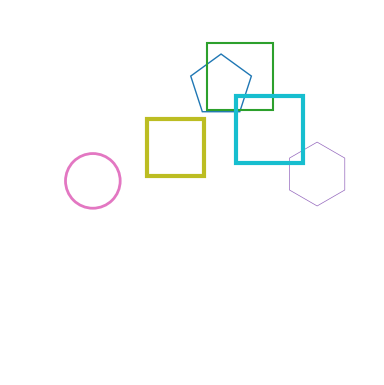[{"shape": "pentagon", "thickness": 1, "radius": 0.41, "center": [0.574, 0.777]}, {"shape": "square", "thickness": 1.5, "radius": 0.43, "center": [0.623, 0.802]}, {"shape": "hexagon", "thickness": 0.5, "radius": 0.41, "center": [0.824, 0.548]}, {"shape": "circle", "thickness": 2, "radius": 0.36, "center": [0.241, 0.53]}, {"shape": "square", "thickness": 3, "radius": 0.37, "center": [0.456, 0.618]}, {"shape": "square", "thickness": 3, "radius": 0.43, "center": [0.699, 0.664]}]